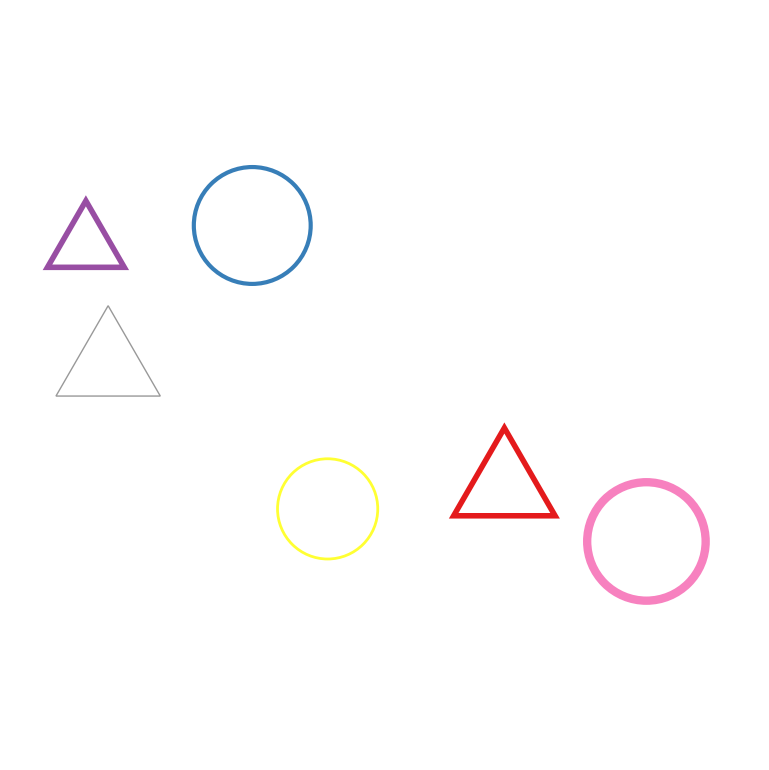[{"shape": "triangle", "thickness": 2, "radius": 0.38, "center": [0.655, 0.368]}, {"shape": "circle", "thickness": 1.5, "radius": 0.38, "center": [0.328, 0.707]}, {"shape": "triangle", "thickness": 2, "radius": 0.29, "center": [0.112, 0.682]}, {"shape": "circle", "thickness": 1, "radius": 0.33, "center": [0.426, 0.339]}, {"shape": "circle", "thickness": 3, "radius": 0.38, "center": [0.84, 0.297]}, {"shape": "triangle", "thickness": 0.5, "radius": 0.39, "center": [0.14, 0.525]}]